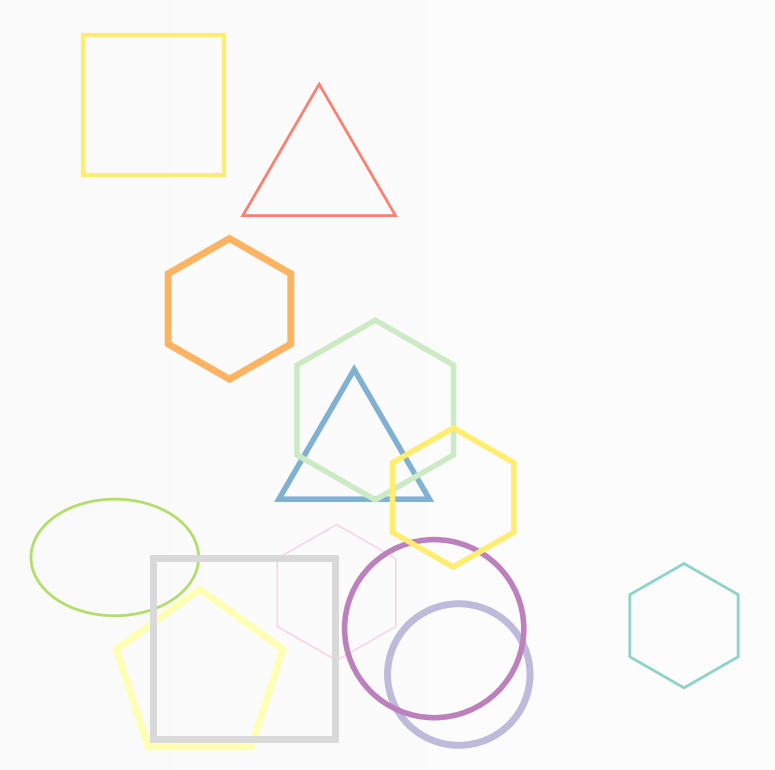[{"shape": "hexagon", "thickness": 1, "radius": 0.4, "center": [0.883, 0.187]}, {"shape": "pentagon", "thickness": 2.5, "radius": 0.57, "center": [0.258, 0.122]}, {"shape": "circle", "thickness": 2.5, "radius": 0.46, "center": [0.592, 0.124]}, {"shape": "triangle", "thickness": 1, "radius": 0.57, "center": [0.412, 0.777]}, {"shape": "triangle", "thickness": 2, "radius": 0.56, "center": [0.457, 0.408]}, {"shape": "hexagon", "thickness": 2.5, "radius": 0.46, "center": [0.296, 0.599]}, {"shape": "oval", "thickness": 1, "radius": 0.54, "center": [0.148, 0.276]}, {"shape": "hexagon", "thickness": 0.5, "radius": 0.44, "center": [0.434, 0.231]}, {"shape": "square", "thickness": 2.5, "radius": 0.59, "center": [0.315, 0.158]}, {"shape": "circle", "thickness": 2, "radius": 0.58, "center": [0.56, 0.184]}, {"shape": "hexagon", "thickness": 2, "radius": 0.58, "center": [0.484, 0.468]}, {"shape": "hexagon", "thickness": 2, "radius": 0.45, "center": [0.585, 0.354]}, {"shape": "square", "thickness": 1.5, "radius": 0.45, "center": [0.199, 0.863]}]